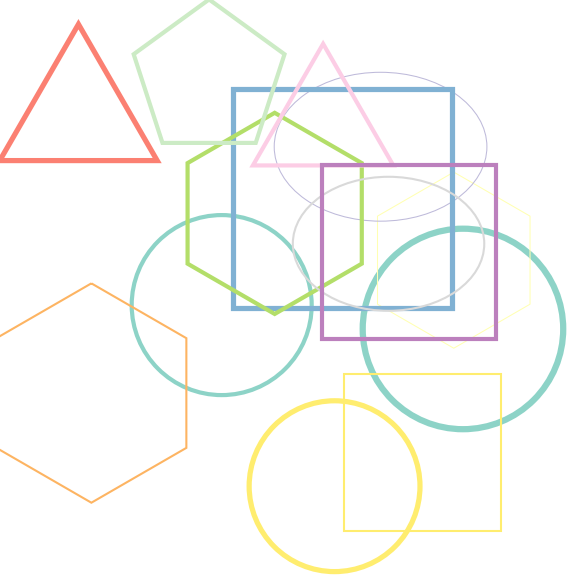[{"shape": "circle", "thickness": 2, "radius": 0.78, "center": [0.384, 0.471]}, {"shape": "circle", "thickness": 3, "radius": 0.87, "center": [0.802, 0.43]}, {"shape": "hexagon", "thickness": 0.5, "radius": 0.76, "center": [0.786, 0.549]}, {"shape": "oval", "thickness": 0.5, "radius": 0.92, "center": [0.659, 0.745]}, {"shape": "triangle", "thickness": 2.5, "radius": 0.79, "center": [0.136, 0.8]}, {"shape": "square", "thickness": 2.5, "radius": 0.95, "center": [0.593, 0.655]}, {"shape": "hexagon", "thickness": 1, "radius": 0.95, "center": [0.158, 0.319]}, {"shape": "hexagon", "thickness": 2, "radius": 0.87, "center": [0.476, 0.63]}, {"shape": "triangle", "thickness": 2, "radius": 0.7, "center": [0.56, 0.783]}, {"shape": "oval", "thickness": 1, "radius": 0.83, "center": [0.673, 0.577]}, {"shape": "square", "thickness": 2, "radius": 0.75, "center": [0.708, 0.563]}, {"shape": "pentagon", "thickness": 2, "radius": 0.69, "center": [0.362, 0.863]}, {"shape": "square", "thickness": 1, "radius": 0.68, "center": [0.732, 0.215]}, {"shape": "circle", "thickness": 2.5, "radius": 0.74, "center": [0.579, 0.157]}]